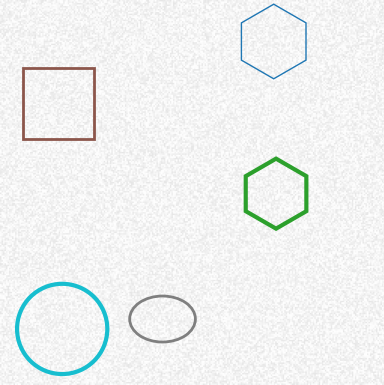[{"shape": "hexagon", "thickness": 1, "radius": 0.48, "center": [0.711, 0.892]}, {"shape": "hexagon", "thickness": 3, "radius": 0.45, "center": [0.717, 0.497]}, {"shape": "square", "thickness": 2, "radius": 0.46, "center": [0.153, 0.732]}, {"shape": "oval", "thickness": 2, "radius": 0.43, "center": [0.422, 0.171]}, {"shape": "circle", "thickness": 3, "radius": 0.59, "center": [0.161, 0.146]}]